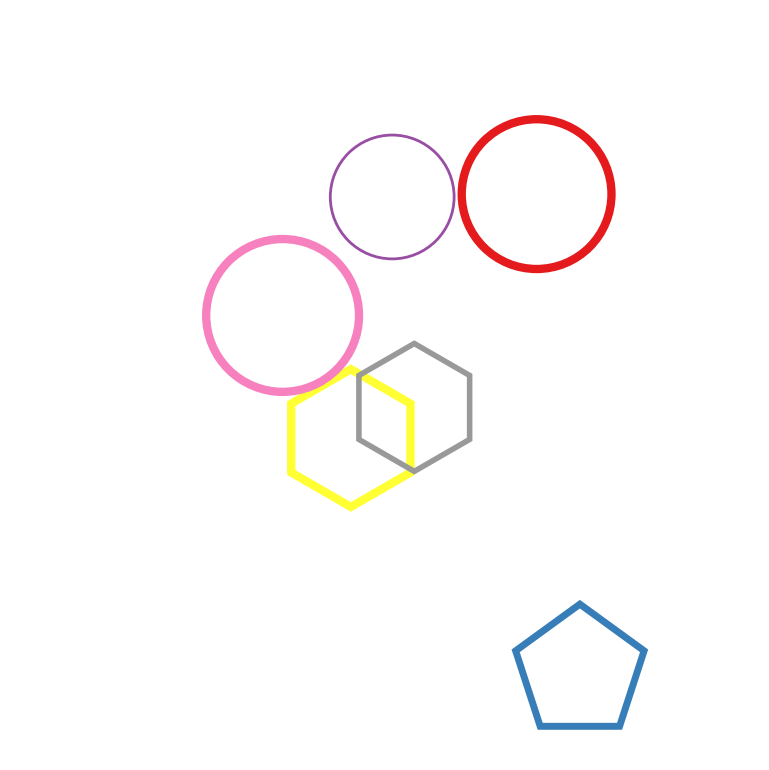[{"shape": "circle", "thickness": 3, "radius": 0.49, "center": [0.697, 0.748]}, {"shape": "pentagon", "thickness": 2.5, "radius": 0.44, "center": [0.753, 0.128]}, {"shape": "circle", "thickness": 1, "radius": 0.4, "center": [0.509, 0.744]}, {"shape": "hexagon", "thickness": 3, "radius": 0.45, "center": [0.456, 0.431]}, {"shape": "circle", "thickness": 3, "radius": 0.5, "center": [0.367, 0.59]}, {"shape": "hexagon", "thickness": 2, "radius": 0.42, "center": [0.538, 0.471]}]